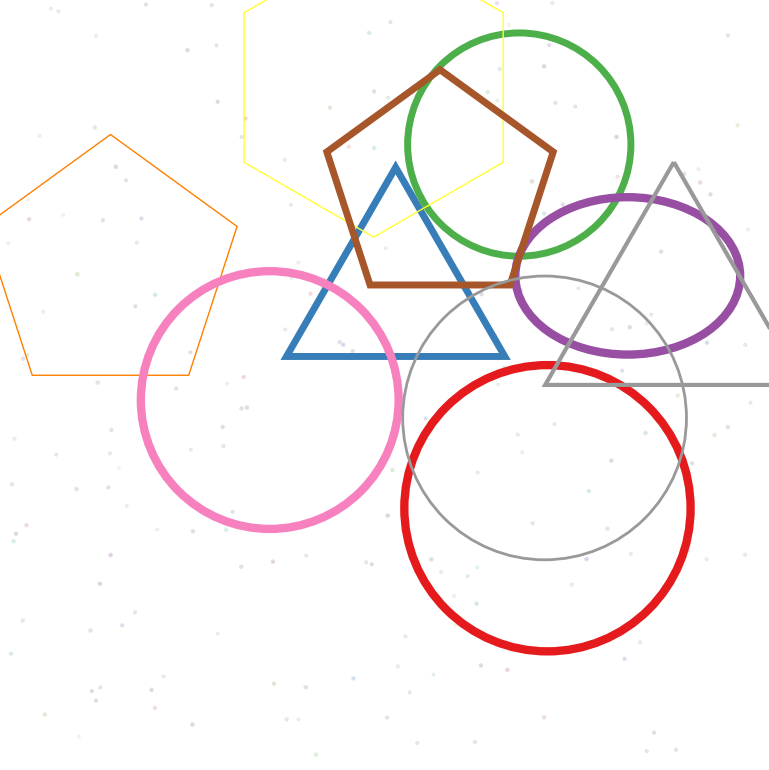[{"shape": "circle", "thickness": 3, "radius": 0.93, "center": [0.711, 0.34]}, {"shape": "triangle", "thickness": 2.5, "radius": 0.82, "center": [0.514, 0.619]}, {"shape": "circle", "thickness": 2.5, "radius": 0.72, "center": [0.674, 0.812]}, {"shape": "oval", "thickness": 3, "radius": 0.73, "center": [0.815, 0.642]}, {"shape": "pentagon", "thickness": 0.5, "radius": 0.86, "center": [0.143, 0.652]}, {"shape": "hexagon", "thickness": 0.5, "radius": 0.97, "center": [0.485, 0.886]}, {"shape": "pentagon", "thickness": 2.5, "radius": 0.77, "center": [0.571, 0.755]}, {"shape": "circle", "thickness": 3, "radius": 0.84, "center": [0.35, 0.48]}, {"shape": "circle", "thickness": 1, "radius": 0.92, "center": [0.707, 0.457]}, {"shape": "triangle", "thickness": 1.5, "radius": 0.96, "center": [0.875, 0.597]}]